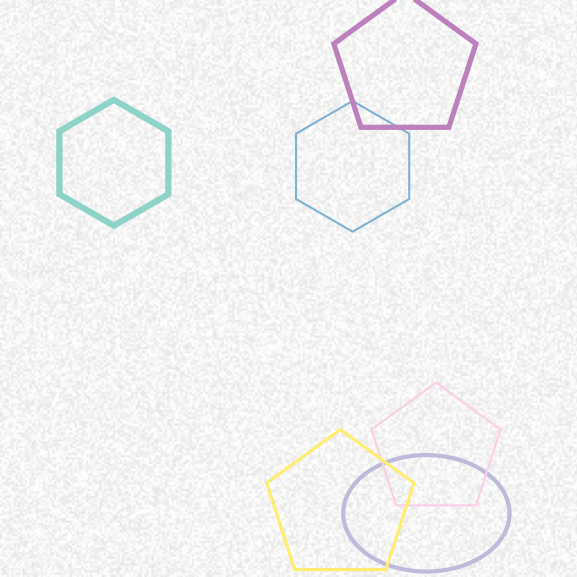[{"shape": "hexagon", "thickness": 3, "radius": 0.54, "center": [0.197, 0.717]}, {"shape": "oval", "thickness": 2, "radius": 0.72, "center": [0.738, 0.11]}, {"shape": "hexagon", "thickness": 1, "radius": 0.57, "center": [0.611, 0.711]}, {"shape": "pentagon", "thickness": 1, "radius": 0.59, "center": [0.755, 0.219]}, {"shape": "pentagon", "thickness": 2.5, "radius": 0.65, "center": [0.701, 0.883]}, {"shape": "pentagon", "thickness": 1.5, "radius": 0.67, "center": [0.589, 0.121]}]